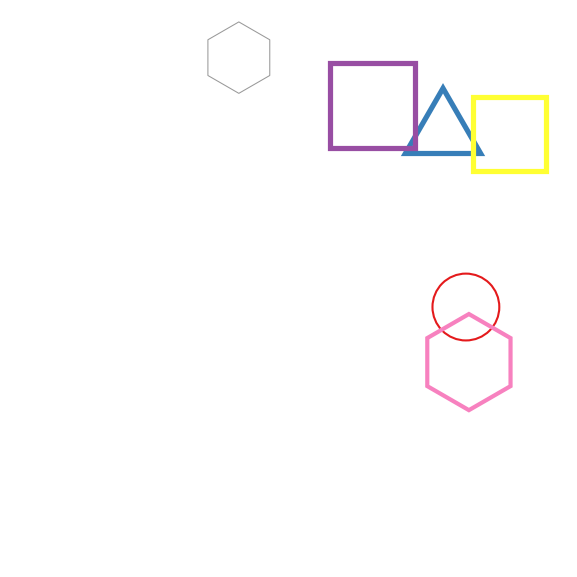[{"shape": "circle", "thickness": 1, "radius": 0.29, "center": [0.807, 0.467]}, {"shape": "triangle", "thickness": 2.5, "radius": 0.38, "center": [0.767, 0.771]}, {"shape": "square", "thickness": 2.5, "radius": 0.37, "center": [0.645, 0.817]}, {"shape": "square", "thickness": 2.5, "radius": 0.32, "center": [0.882, 0.767]}, {"shape": "hexagon", "thickness": 2, "radius": 0.42, "center": [0.812, 0.372]}, {"shape": "hexagon", "thickness": 0.5, "radius": 0.31, "center": [0.414, 0.899]}]